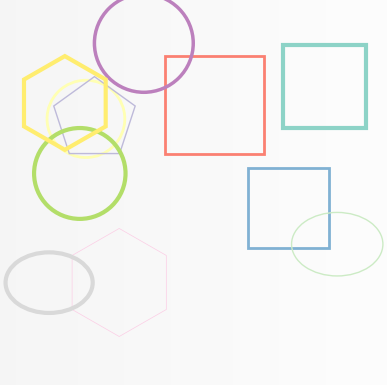[{"shape": "square", "thickness": 3, "radius": 0.54, "center": [0.838, 0.776]}, {"shape": "circle", "thickness": 2, "radius": 0.5, "center": [0.222, 0.691]}, {"shape": "pentagon", "thickness": 1, "radius": 0.55, "center": [0.244, 0.691]}, {"shape": "square", "thickness": 2, "radius": 0.64, "center": [0.554, 0.728]}, {"shape": "square", "thickness": 2, "radius": 0.52, "center": [0.744, 0.46]}, {"shape": "circle", "thickness": 3, "radius": 0.59, "center": [0.206, 0.549]}, {"shape": "hexagon", "thickness": 0.5, "radius": 0.7, "center": [0.308, 0.266]}, {"shape": "oval", "thickness": 3, "radius": 0.56, "center": [0.127, 0.266]}, {"shape": "circle", "thickness": 2.5, "radius": 0.64, "center": [0.371, 0.888]}, {"shape": "oval", "thickness": 1, "radius": 0.59, "center": [0.87, 0.366]}, {"shape": "hexagon", "thickness": 3, "radius": 0.61, "center": [0.167, 0.733]}]